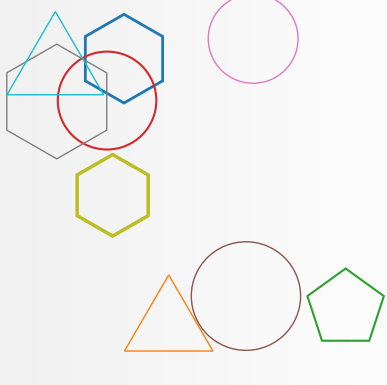[{"shape": "hexagon", "thickness": 2, "radius": 0.58, "center": [0.32, 0.848]}, {"shape": "triangle", "thickness": 1, "radius": 0.66, "center": [0.435, 0.154]}, {"shape": "pentagon", "thickness": 1.5, "radius": 0.52, "center": [0.892, 0.199]}, {"shape": "circle", "thickness": 1.5, "radius": 0.64, "center": [0.276, 0.739]}, {"shape": "circle", "thickness": 1, "radius": 0.71, "center": [0.635, 0.231]}, {"shape": "circle", "thickness": 1, "radius": 0.58, "center": [0.653, 0.9]}, {"shape": "hexagon", "thickness": 1, "radius": 0.74, "center": [0.147, 0.736]}, {"shape": "hexagon", "thickness": 2.5, "radius": 0.53, "center": [0.291, 0.493]}, {"shape": "triangle", "thickness": 1, "radius": 0.72, "center": [0.143, 0.826]}]